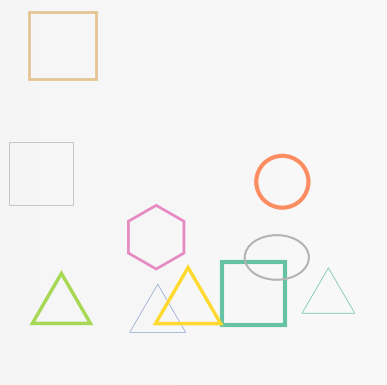[{"shape": "triangle", "thickness": 0.5, "radius": 0.39, "center": [0.847, 0.226]}, {"shape": "square", "thickness": 3, "radius": 0.41, "center": [0.653, 0.238]}, {"shape": "circle", "thickness": 3, "radius": 0.34, "center": [0.729, 0.528]}, {"shape": "triangle", "thickness": 0.5, "radius": 0.42, "center": [0.407, 0.179]}, {"shape": "hexagon", "thickness": 2, "radius": 0.41, "center": [0.403, 0.384]}, {"shape": "triangle", "thickness": 2.5, "radius": 0.43, "center": [0.158, 0.203]}, {"shape": "triangle", "thickness": 2.5, "radius": 0.49, "center": [0.485, 0.208]}, {"shape": "square", "thickness": 2, "radius": 0.43, "center": [0.162, 0.882]}, {"shape": "oval", "thickness": 1.5, "radius": 0.41, "center": [0.714, 0.331]}, {"shape": "square", "thickness": 0.5, "radius": 0.41, "center": [0.105, 0.549]}]